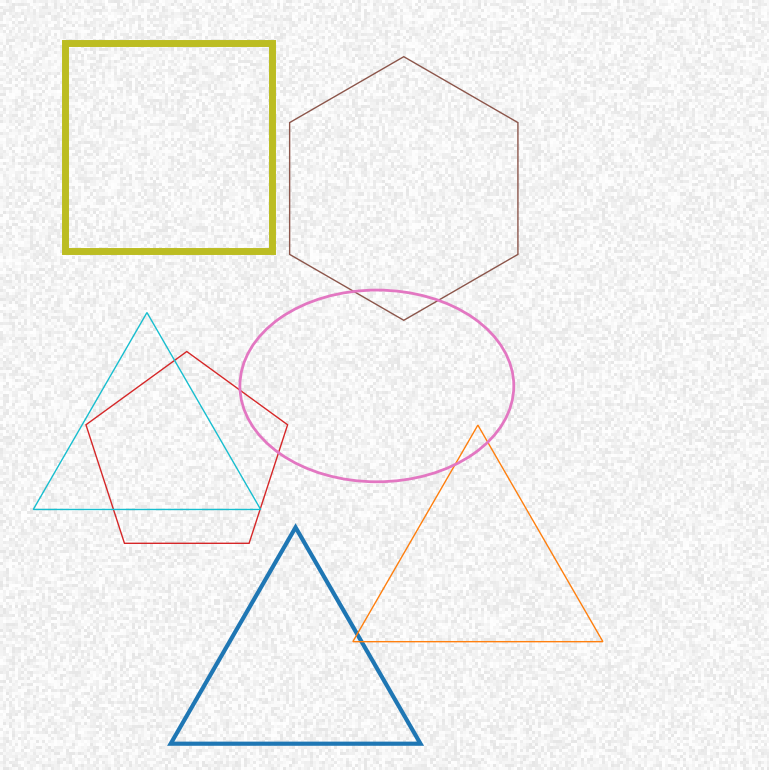[{"shape": "triangle", "thickness": 1.5, "radius": 0.94, "center": [0.384, 0.128]}, {"shape": "triangle", "thickness": 0.5, "radius": 0.94, "center": [0.621, 0.26]}, {"shape": "pentagon", "thickness": 0.5, "radius": 0.69, "center": [0.243, 0.406]}, {"shape": "hexagon", "thickness": 0.5, "radius": 0.86, "center": [0.524, 0.755]}, {"shape": "oval", "thickness": 1, "radius": 0.89, "center": [0.489, 0.499]}, {"shape": "square", "thickness": 2.5, "radius": 0.67, "center": [0.219, 0.809]}, {"shape": "triangle", "thickness": 0.5, "radius": 0.85, "center": [0.191, 0.424]}]